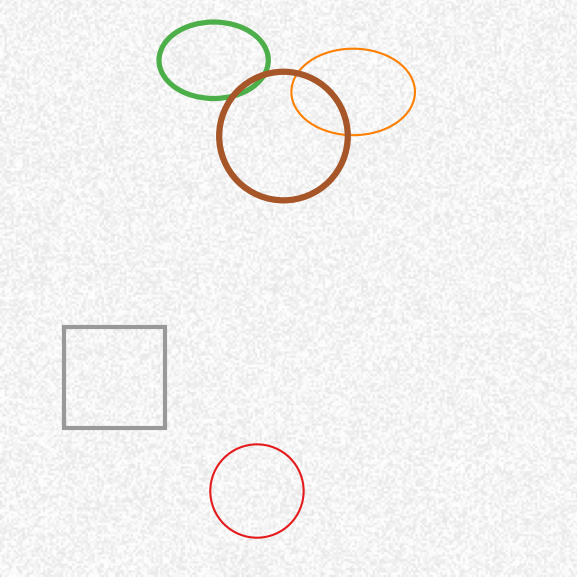[{"shape": "circle", "thickness": 1, "radius": 0.4, "center": [0.445, 0.149]}, {"shape": "oval", "thickness": 2.5, "radius": 0.47, "center": [0.37, 0.895]}, {"shape": "oval", "thickness": 1, "radius": 0.53, "center": [0.612, 0.84]}, {"shape": "circle", "thickness": 3, "radius": 0.56, "center": [0.491, 0.764]}, {"shape": "square", "thickness": 2, "radius": 0.44, "center": [0.198, 0.346]}]